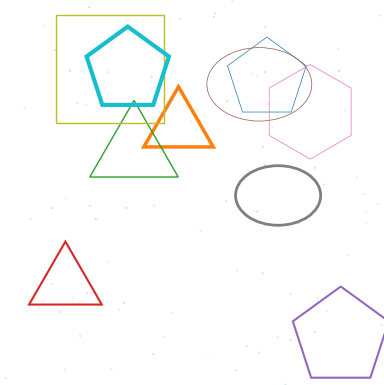[{"shape": "pentagon", "thickness": 0.5, "radius": 0.54, "center": [0.693, 0.796]}, {"shape": "triangle", "thickness": 2.5, "radius": 0.52, "center": [0.464, 0.67]}, {"shape": "triangle", "thickness": 1, "radius": 0.66, "center": [0.348, 0.607]}, {"shape": "triangle", "thickness": 1.5, "radius": 0.55, "center": [0.17, 0.263]}, {"shape": "pentagon", "thickness": 1.5, "radius": 0.65, "center": [0.885, 0.125]}, {"shape": "oval", "thickness": 0.5, "radius": 0.68, "center": [0.674, 0.781]}, {"shape": "hexagon", "thickness": 0.5, "radius": 0.61, "center": [0.806, 0.71]}, {"shape": "oval", "thickness": 2, "radius": 0.55, "center": [0.722, 0.492]}, {"shape": "square", "thickness": 1, "radius": 0.7, "center": [0.287, 0.821]}, {"shape": "pentagon", "thickness": 3, "radius": 0.56, "center": [0.332, 0.819]}]